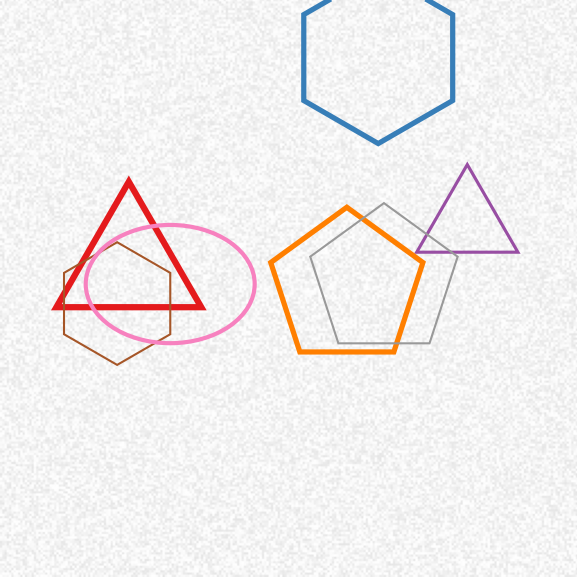[{"shape": "triangle", "thickness": 3, "radius": 0.72, "center": [0.223, 0.54]}, {"shape": "hexagon", "thickness": 2.5, "radius": 0.74, "center": [0.655, 0.899]}, {"shape": "triangle", "thickness": 1.5, "radius": 0.51, "center": [0.809, 0.613]}, {"shape": "pentagon", "thickness": 2.5, "radius": 0.69, "center": [0.601, 0.502]}, {"shape": "hexagon", "thickness": 1, "radius": 0.53, "center": [0.203, 0.473]}, {"shape": "oval", "thickness": 2, "radius": 0.73, "center": [0.295, 0.507]}, {"shape": "pentagon", "thickness": 1, "radius": 0.67, "center": [0.665, 0.513]}]